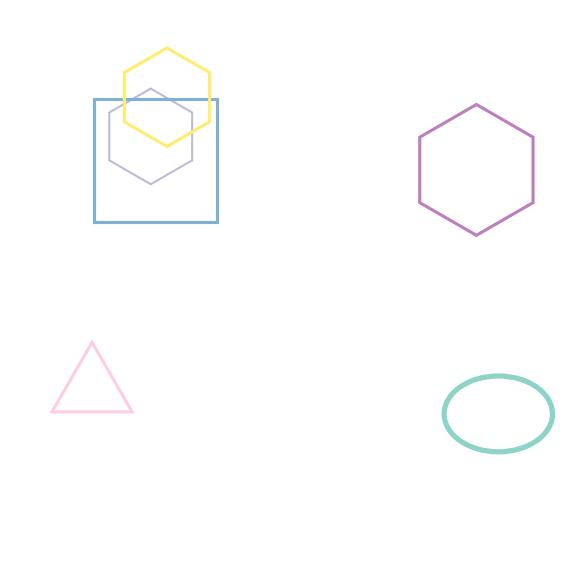[{"shape": "oval", "thickness": 2.5, "radius": 0.47, "center": [0.863, 0.282]}, {"shape": "hexagon", "thickness": 1, "radius": 0.41, "center": [0.261, 0.763]}, {"shape": "square", "thickness": 1.5, "radius": 0.53, "center": [0.27, 0.722]}, {"shape": "triangle", "thickness": 1.5, "radius": 0.4, "center": [0.159, 0.326]}, {"shape": "hexagon", "thickness": 1.5, "radius": 0.57, "center": [0.825, 0.705]}, {"shape": "hexagon", "thickness": 1.5, "radius": 0.43, "center": [0.289, 0.831]}]